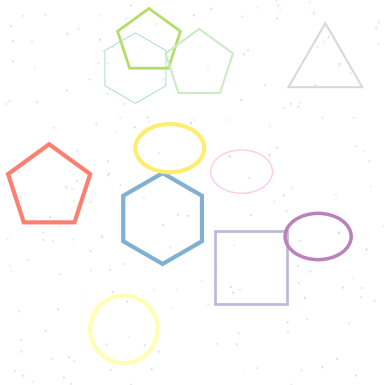[{"shape": "hexagon", "thickness": 0.5, "radius": 0.46, "center": [0.352, 0.823]}, {"shape": "circle", "thickness": 3, "radius": 0.44, "center": [0.322, 0.144]}, {"shape": "square", "thickness": 2, "radius": 0.47, "center": [0.651, 0.306]}, {"shape": "pentagon", "thickness": 3, "radius": 0.56, "center": [0.128, 0.513]}, {"shape": "hexagon", "thickness": 3, "radius": 0.59, "center": [0.422, 0.432]}, {"shape": "pentagon", "thickness": 2, "radius": 0.43, "center": [0.387, 0.892]}, {"shape": "oval", "thickness": 1, "radius": 0.4, "center": [0.627, 0.554]}, {"shape": "triangle", "thickness": 1.5, "radius": 0.55, "center": [0.845, 0.829]}, {"shape": "oval", "thickness": 2.5, "radius": 0.43, "center": [0.826, 0.386]}, {"shape": "pentagon", "thickness": 1.5, "radius": 0.46, "center": [0.518, 0.833]}, {"shape": "oval", "thickness": 3, "radius": 0.45, "center": [0.441, 0.615]}]